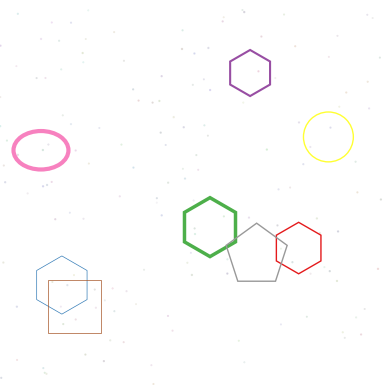[{"shape": "hexagon", "thickness": 1, "radius": 0.33, "center": [0.776, 0.356]}, {"shape": "hexagon", "thickness": 0.5, "radius": 0.38, "center": [0.161, 0.26]}, {"shape": "hexagon", "thickness": 2.5, "radius": 0.38, "center": [0.545, 0.41]}, {"shape": "hexagon", "thickness": 1.5, "radius": 0.3, "center": [0.65, 0.81]}, {"shape": "circle", "thickness": 1, "radius": 0.32, "center": [0.853, 0.644]}, {"shape": "square", "thickness": 0.5, "radius": 0.34, "center": [0.194, 0.204]}, {"shape": "oval", "thickness": 3, "radius": 0.36, "center": [0.106, 0.61]}, {"shape": "pentagon", "thickness": 1, "radius": 0.42, "center": [0.667, 0.337]}]